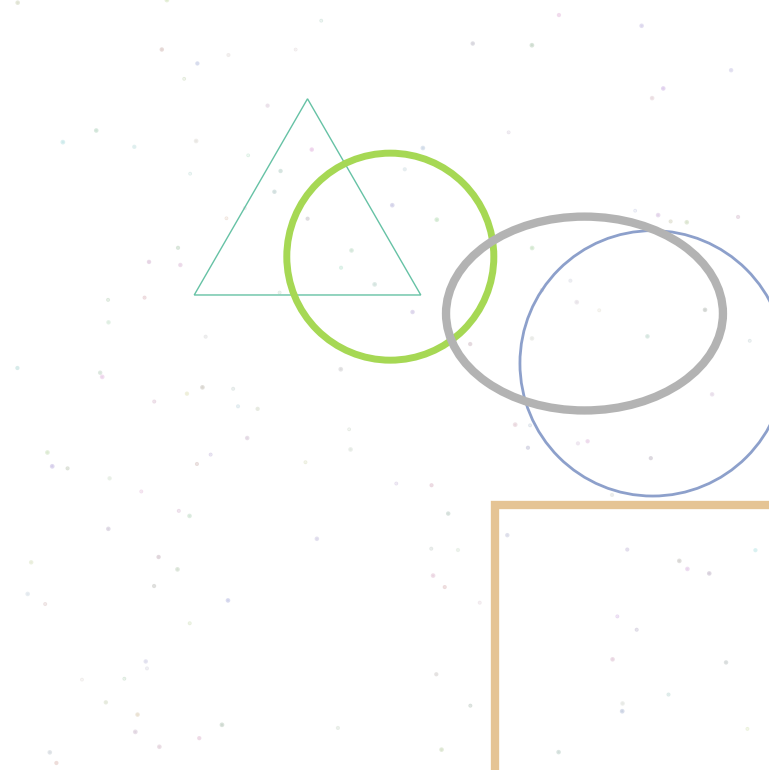[{"shape": "triangle", "thickness": 0.5, "radius": 0.85, "center": [0.399, 0.702]}, {"shape": "circle", "thickness": 1, "radius": 0.86, "center": [0.848, 0.528]}, {"shape": "circle", "thickness": 2.5, "radius": 0.67, "center": [0.507, 0.667]}, {"shape": "square", "thickness": 3, "radius": 0.97, "center": [0.836, 0.151]}, {"shape": "oval", "thickness": 3, "radius": 0.9, "center": [0.759, 0.593]}]